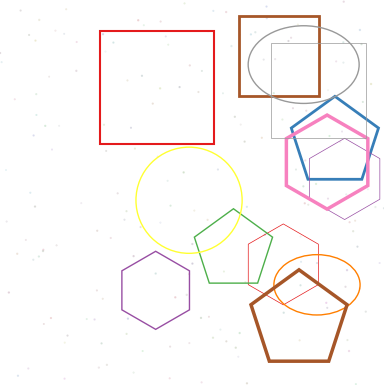[{"shape": "hexagon", "thickness": 0.5, "radius": 0.53, "center": [0.736, 0.313]}, {"shape": "square", "thickness": 1.5, "radius": 0.74, "center": [0.407, 0.773]}, {"shape": "pentagon", "thickness": 2, "radius": 0.6, "center": [0.87, 0.631]}, {"shape": "pentagon", "thickness": 1, "radius": 0.53, "center": [0.606, 0.351]}, {"shape": "hexagon", "thickness": 1, "radius": 0.51, "center": [0.404, 0.246]}, {"shape": "hexagon", "thickness": 0.5, "radius": 0.53, "center": [0.895, 0.535]}, {"shape": "oval", "thickness": 1, "radius": 0.56, "center": [0.823, 0.26]}, {"shape": "circle", "thickness": 1, "radius": 0.69, "center": [0.491, 0.48]}, {"shape": "pentagon", "thickness": 2.5, "radius": 0.66, "center": [0.777, 0.168]}, {"shape": "square", "thickness": 2, "radius": 0.52, "center": [0.724, 0.855]}, {"shape": "hexagon", "thickness": 2.5, "radius": 0.61, "center": [0.85, 0.579]}, {"shape": "oval", "thickness": 1, "radius": 0.72, "center": [0.789, 0.832]}, {"shape": "square", "thickness": 0.5, "radius": 0.62, "center": [0.828, 0.765]}]